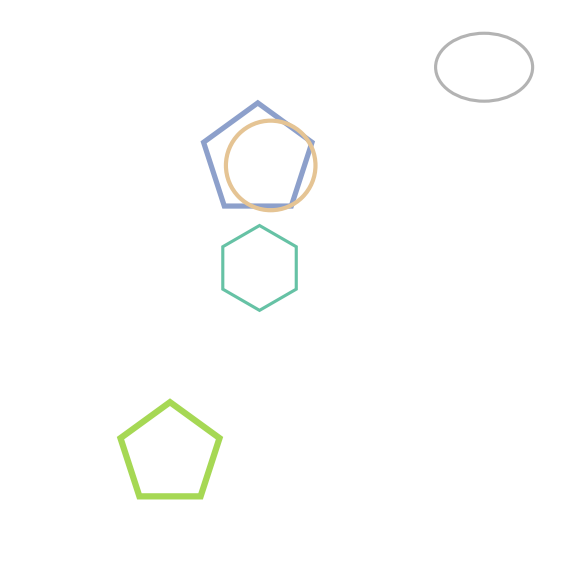[{"shape": "hexagon", "thickness": 1.5, "radius": 0.37, "center": [0.449, 0.535]}, {"shape": "pentagon", "thickness": 2.5, "radius": 0.49, "center": [0.446, 0.722]}, {"shape": "pentagon", "thickness": 3, "radius": 0.45, "center": [0.294, 0.213]}, {"shape": "circle", "thickness": 2, "radius": 0.39, "center": [0.469, 0.713]}, {"shape": "oval", "thickness": 1.5, "radius": 0.42, "center": [0.838, 0.883]}]